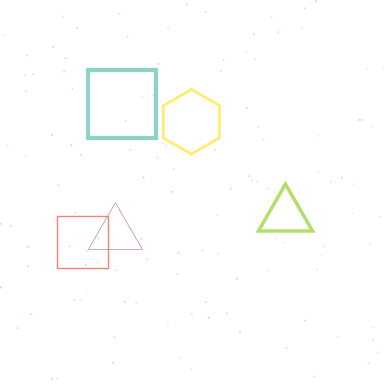[{"shape": "square", "thickness": 3, "radius": 0.44, "center": [0.317, 0.73]}, {"shape": "square", "thickness": 1, "radius": 0.34, "center": [0.214, 0.372]}, {"shape": "triangle", "thickness": 2.5, "radius": 0.41, "center": [0.741, 0.441]}, {"shape": "triangle", "thickness": 0.5, "radius": 0.4, "center": [0.3, 0.393]}, {"shape": "hexagon", "thickness": 2, "radius": 0.42, "center": [0.497, 0.684]}]